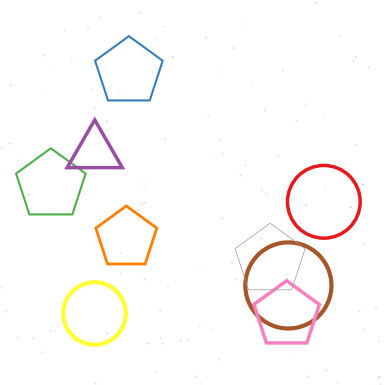[{"shape": "circle", "thickness": 2.5, "radius": 0.47, "center": [0.841, 0.476]}, {"shape": "pentagon", "thickness": 1.5, "radius": 0.46, "center": [0.335, 0.814]}, {"shape": "pentagon", "thickness": 1.5, "radius": 0.47, "center": [0.132, 0.52]}, {"shape": "triangle", "thickness": 2.5, "radius": 0.41, "center": [0.246, 0.606]}, {"shape": "pentagon", "thickness": 2, "radius": 0.42, "center": [0.328, 0.382]}, {"shape": "circle", "thickness": 3, "radius": 0.41, "center": [0.246, 0.186]}, {"shape": "circle", "thickness": 3, "radius": 0.56, "center": [0.749, 0.259]}, {"shape": "pentagon", "thickness": 2.5, "radius": 0.45, "center": [0.744, 0.182]}, {"shape": "pentagon", "thickness": 0.5, "radius": 0.48, "center": [0.702, 0.325]}]